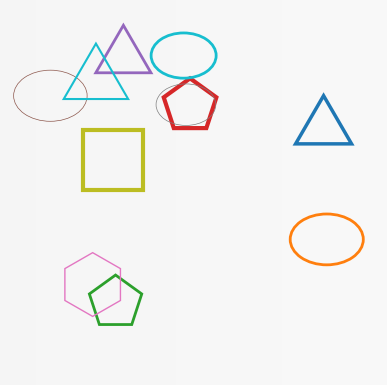[{"shape": "triangle", "thickness": 2.5, "radius": 0.42, "center": [0.835, 0.668]}, {"shape": "oval", "thickness": 2, "radius": 0.47, "center": [0.843, 0.378]}, {"shape": "pentagon", "thickness": 2, "radius": 0.36, "center": [0.298, 0.215]}, {"shape": "pentagon", "thickness": 3, "radius": 0.36, "center": [0.49, 0.725]}, {"shape": "triangle", "thickness": 2, "radius": 0.41, "center": [0.318, 0.852]}, {"shape": "oval", "thickness": 0.5, "radius": 0.47, "center": [0.13, 0.751]}, {"shape": "hexagon", "thickness": 1, "radius": 0.41, "center": [0.239, 0.261]}, {"shape": "oval", "thickness": 0.5, "radius": 0.39, "center": [0.48, 0.728]}, {"shape": "square", "thickness": 3, "radius": 0.39, "center": [0.292, 0.584]}, {"shape": "triangle", "thickness": 1.5, "radius": 0.48, "center": [0.248, 0.791]}, {"shape": "oval", "thickness": 2, "radius": 0.42, "center": [0.474, 0.856]}]